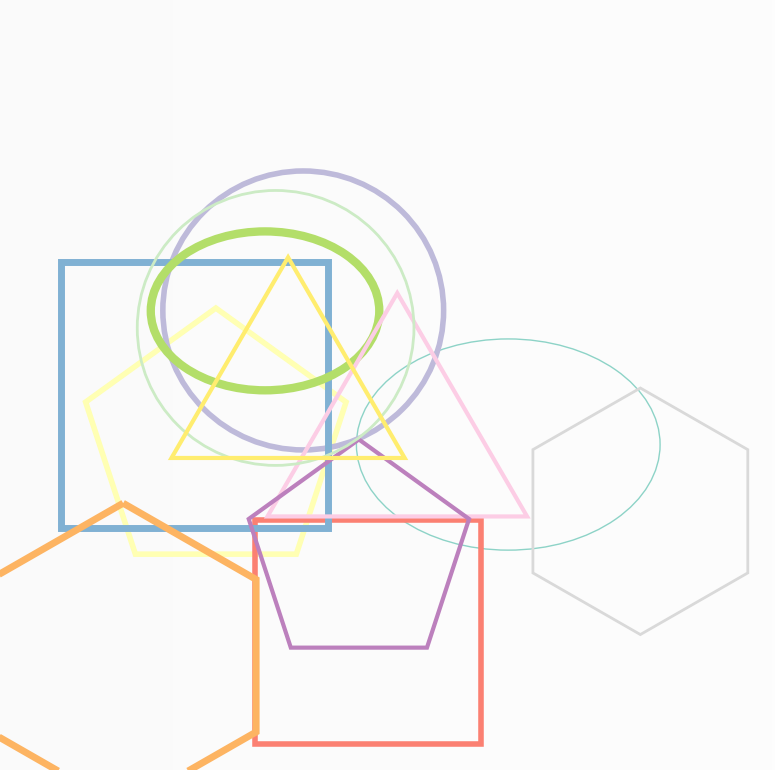[{"shape": "oval", "thickness": 0.5, "radius": 0.98, "center": [0.656, 0.423]}, {"shape": "pentagon", "thickness": 2, "radius": 0.88, "center": [0.279, 0.423]}, {"shape": "circle", "thickness": 2, "radius": 0.91, "center": [0.391, 0.597]}, {"shape": "square", "thickness": 2, "radius": 0.73, "center": [0.475, 0.179]}, {"shape": "square", "thickness": 2.5, "radius": 0.86, "center": [0.251, 0.487]}, {"shape": "hexagon", "thickness": 2.5, "radius": 0.99, "center": [0.159, 0.148]}, {"shape": "oval", "thickness": 3, "radius": 0.74, "center": [0.342, 0.596]}, {"shape": "triangle", "thickness": 1.5, "radius": 0.97, "center": [0.513, 0.426]}, {"shape": "hexagon", "thickness": 1, "radius": 0.8, "center": [0.826, 0.336]}, {"shape": "pentagon", "thickness": 1.5, "radius": 0.75, "center": [0.463, 0.28]}, {"shape": "circle", "thickness": 1, "radius": 0.89, "center": [0.356, 0.574]}, {"shape": "triangle", "thickness": 1.5, "radius": 0.87, "center": [0.372, 0.492]}]